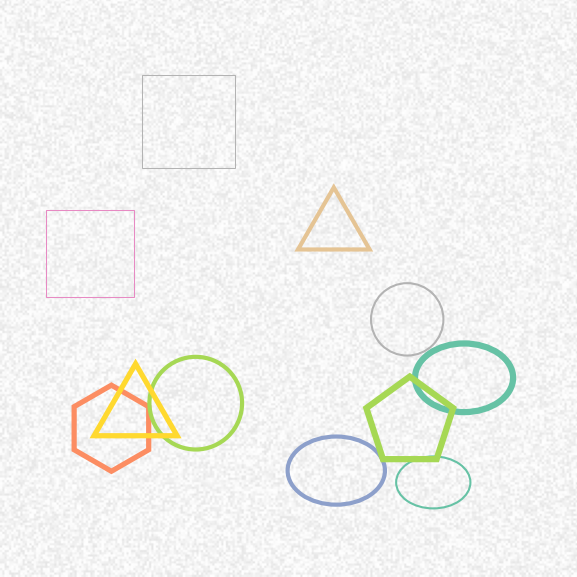[{"shape": "oval", "thickness": 1, "radius": 0.32, "center": [0.75, 0.164]}, {"shape": "oval", "thickness": 3, "radius": 0.42, "center": [0.804, 0.345]}, {"shape": "hexagon", "thickness": 2.5, "radius": 0.37, "center": [0.193, 0.258]}, {"shape": "oval", "thickness": 2, "radius": 0.42, "center": [0.582, 0.184]}, {"shape": "square", "thickness": 0.5, "radius": 0.38, "center": [0.156, 0.56]}, {"shape": "circle", "thickness": 2, "radius": 0.4, "center": [0.339, 0.301]}, {"shape": "pentagon", "thickness": 3, "radius": 0.4, "center": [0.71, 0.268]}, {"shape": "triangle", "thickness": 2.5, "radius": 0.42, "center": [0.235, 0.286]}, {"shape": "triangle", "thickness": 2, "radius": 0.36, "center": [0.578, 0.603]}, {"shape": "circle", "thickness": 1, "radius": 0.31, "center": [0.705, 0.446]}, {"shape": "square", "thickness": 0.5, "radius": 0.4, "center": [0.327, 0.789]}]